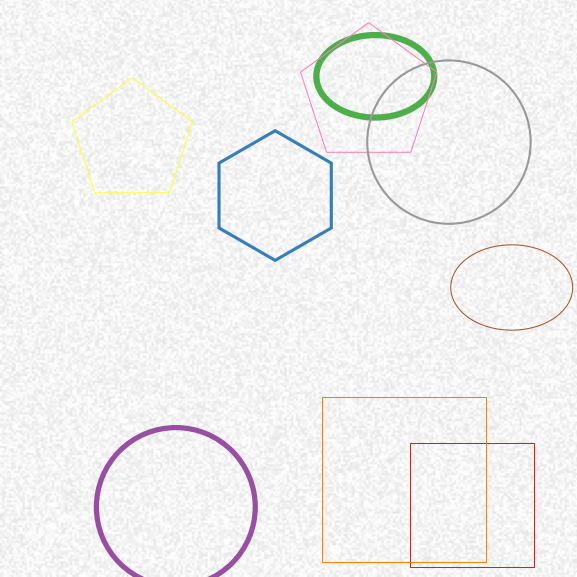[{"shape": "square", "thickness": 0.5, "radius": 0.54, "center": [0.818, 0.124]}, {"shape": "hexagon", "thickness": 1.5, "radius": 0.56, "center": [0.476, 0.661]}, {"shape": "oval", "thickness": 3, "radius": 0.51, "center": [0.65, 0.867]}, {"shape": "circle", "thickness": 2.5, "radius": 0.69, "center": [0.304, 0.121]}, {"shape": "square", "thickness": 0.5, "radius": 0.71, "center": [0.7, 0.169]}, {"shape": "pentagon", "thickness": 0.5, "radius": 0.55, "center": [0.229, 0.754]}, {"shape": "oval", "thickness": 0.5, "radius": 0.53, "center": [0.886, 0.501]}, {"shape": "pentagon", "thickness": 0.5, "radius": 0.62, "center": [0.638, 0.836]}, {"shape": "circle", "thickness": 1, "radius": 0.71, "center": [0.777, 0.753]}]